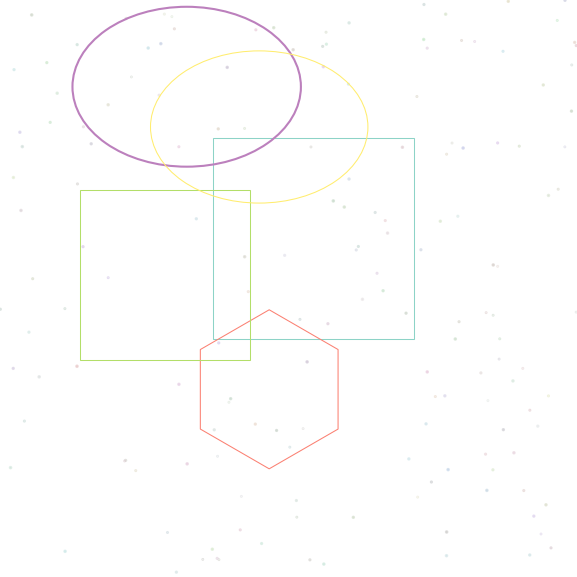[{"shape": "square", "thickness": 0.5, "radius": 0.87, "center": [0.543, 0.587]}, {"shape": "hexagon", "thickness": 0.5, "radius": 0.69, "center": [0.466, 0.325]}, {"shape": "square", "thickness": 0.5, "radius": 0.74, "center": [0.286, 0.522]}, {"shape": "oval", "thickness": 1, "radius": 0.99, "center": [0.323, 0.849]}, {"shape": "oval", "thickness": 0.5, "radius": 0.94, "center": [0.449, 0.779]}]